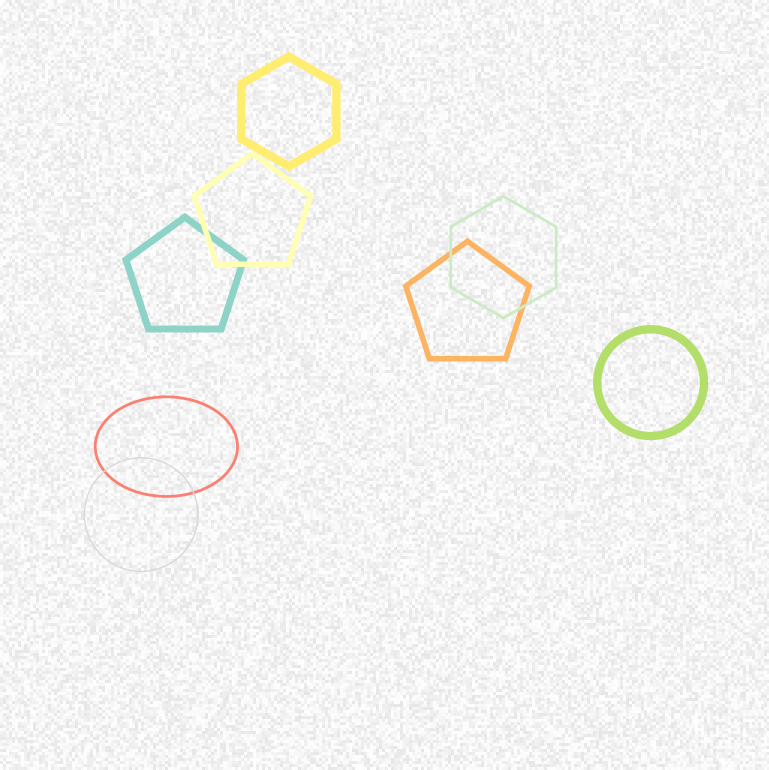[{"shape": "pentagon", "thickness": 2.5, "radius": 0.4, "center": [0.24, 0.638]}, {"shape": "pentagon", "thickness": 2, "radius": 0.4, "center": [0.328, 0.721]}, {"shape": "oval", "thickness": 1, "radius": 0.46, "center": [0.216, 0.42]}, {"shape": "pentagon", "thickness": 2, "radius": 0.42, "center": [0.607, 0.602]}, {"shape": "circle", "thickness": 3, "radius": 0.35, "center": [0.845, 0.503]}, {"shape": "circle", "thickness": 0.5, "radius": 0.37, "center": [0.183, 0.332]}, {"shape": "hexagon", "thickness": 1, "radius": 0.39, "center": [0.654, 0.666]}, {"shape": "hexagon", "thickness": 3, "radius": 0.36, "center": [0.375, 0.855]}]